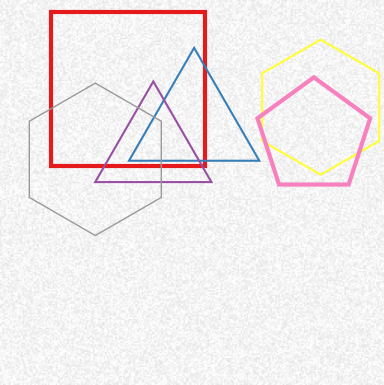[{"shape": "square", "thickness": 3, "radius": 1.0, "center": [0.333, 0.769]}, {"shape": "triangle", "thickness": 1.5, "radius": 0.98, "center": [0.504, 0.68]}, {"shape": "triangle", "thickness": 1.5, "radius": 0.87, "center": [0.398, 0.614]}, {"shape": "hexagon", "thickness": 1.5, "radius": 0.88, "center": [0.833, 0.722]}, {"shape": "pentagon", "thickness": 3, "radius": 0.77, "center": [0.815, 0.645]}, {"shape": "hexagon", "thickness": 1, "radius": 0.99, "center": [0.248, 0.586]}]